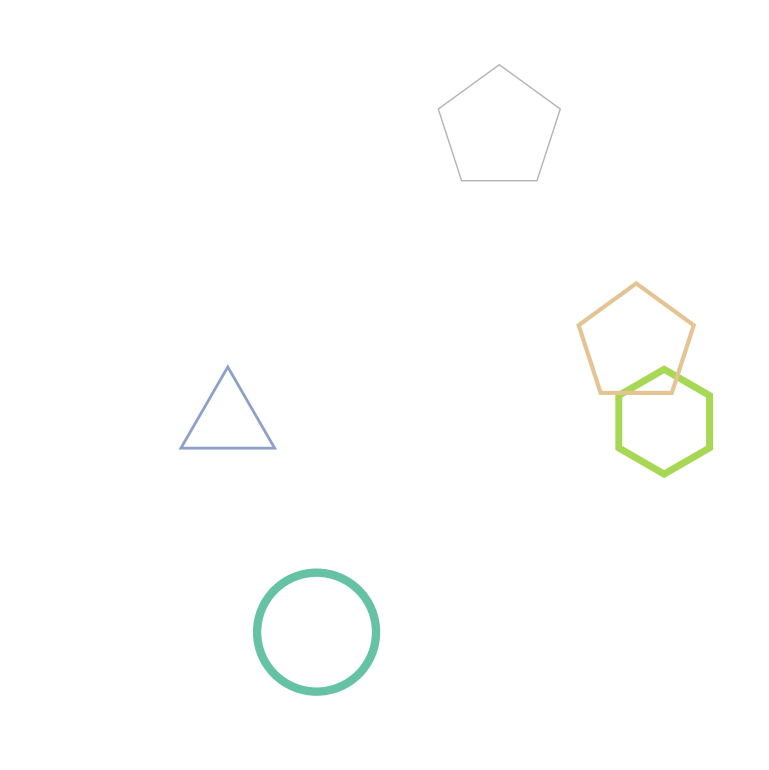[{"shape": "circle", "thickness": 3, "radius": 0.39, "center": [0.411, 0.179]}, {"shape": "triangle", "thickness": 1, "radius": 0.35, "center": [0.296, 0.453]}, {"shape": "hexagon", "thickness": 2.5, "radius": 0.34, "center": [0.863, 0.452]}, {"shape": "pentagon", "thickness": 1.5, "radius": 0.39, "center": [0.826, 0.553]}, {"shape": "pentagon", "thickness": 0.5, "radius": 0.42, "center": [0.648, 0.833]}]